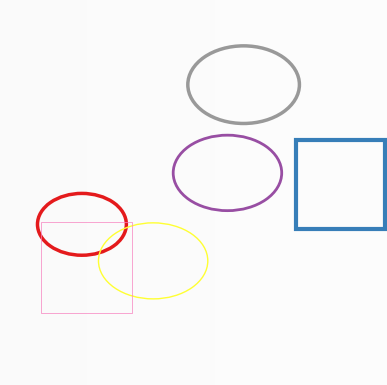[{"shape": "oval", "thickness": 2.5, "radius": 0.57, "center": [0.211, 0.417]}, {"shape": "square", "thickness": 3, "radius": 0.58, "center": [0.879, 0.521]}, {"shape": "oval", "thickness": 2, "radius": 0.7, "center": [0.587, 0.551]}, {"shape": "oval", "thickness": 1, "radius": 0.71, "center": [0.395, 0.322]}, {"shape": "square", "thickness": 0.5, "radius": 0.59, "center": [0.223, 0.305]}, {"shape": "oval", "thickness": 2.5, "radius": 0.72, "center": [0.629, 0.78]}]